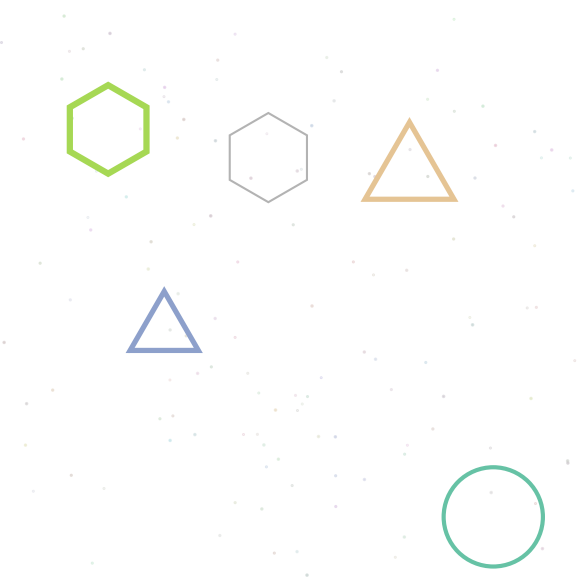[{"shape": "circle", "thickness": 2, "radius": 0.43, "center": [0.854, 0.104]}, {"shape": "triangle", "thickness": 2.5, "radius": 0.34, "center": [0.284, 0.426]}, {"shape": "hexagon", "thickness": 3, "radius": 0.38, "center": [0.187, 0.775]}, {"shape": "triangle", "thickness": 2.5, "radius": 0.44, "center": [0.709, 0.699]}, {"shape": "hexagon", "thickness": 1, "radius": 0.39, "center": [0.465, 0.726]}]